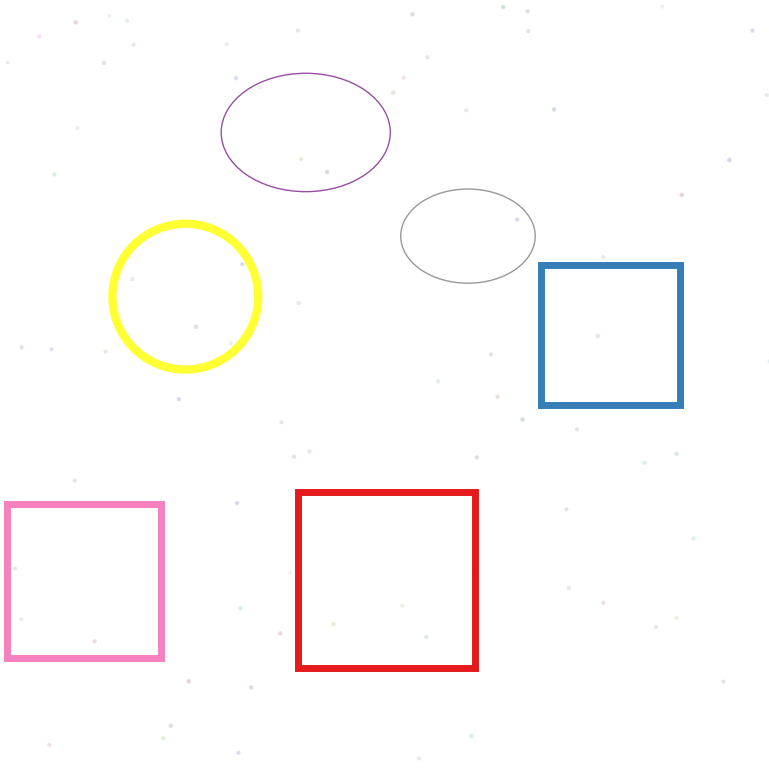[{"shape": "square", "thickness": 2.5, "radius": 0.57, "center": [0.502, 0.247]}, {"shape": "square", "thickness": 2.5, "radius": 0.45, "center": [0.793, 0.565]}, {"shape": "oval", "thickness": 0.5, "radius": 0.55, "center": [0.397, 0.828]}, {"shape": "circle", "thickness": 3, "radius": 0.47, "center": [0.241, 0.615]}, {"shape": "square", "thickness": 2.5, "radius": 0.5, "center": [0.109, 0.245]}, {"shape": "oval", "thickness": 0.5, "radius": 0.44, "center": [0.608, 0.693]}]